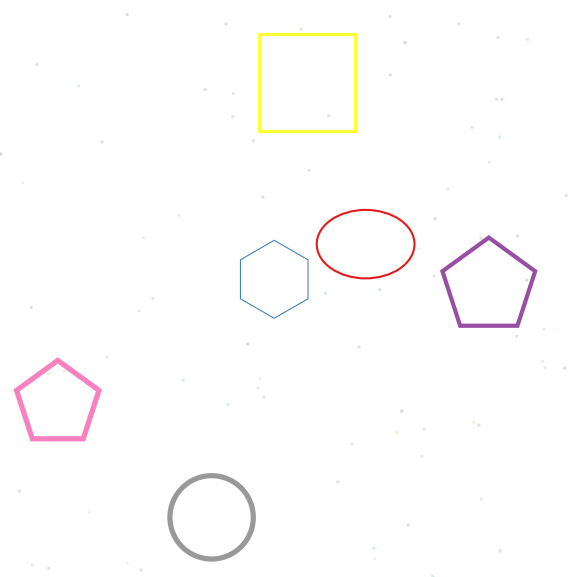[{"shape": "oval", "thickness": 1, "radius": 0.42, "center": [0.633, 0.576]}, {"shape": "hexagon", "thickness": 0.5, "radius": 0.34, "center": [0.475, 0.516]}, {"shape": "pentagon", "thickness": 2, "radius": 0.42, "center": [0.846, 0.503]}, {"shape": "square", "thickness": 1.5, "radius": 0.42, "center": [0.532, 0.856]}, {"shape": "pentagon", "thickness": 2.5, "radius": 0.38, "center": [0.1, 0.3]}, {"shape": "circle", "thickness": 2.5, "radius": 0.36, "center": [0.366, 0.103]}]